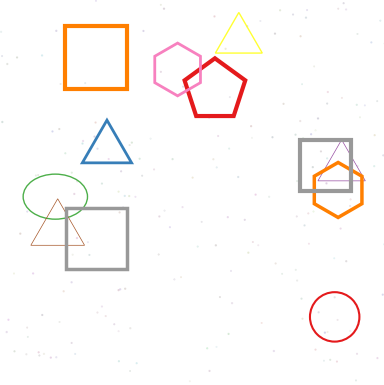[{"shape": "pentagon", "thickness": 3, "radius": 0.41, "center": [0.558, 0.766]}, {"shape": "circle", "thickness": 1.5, "radius": 0.32, "center": [0.869, 0.177]}, {"shape": "triangle", "thickness": 2, "radius": 0.37, "center": [0.278, 0.614]}, {"shape": "oval", "thickness": 1, "radius": 0.42, "center": [0.144, 0.489]}, {"shape": "triangle", "thickness": 0.5, "radius": 0.36, "center": [0.887, 0.566]}, {"shape": "square", "thickness": 3, "radius": 0.41, "center": [0.249, 0.851]}, {"shape": "hexagon", "thickness": 2.5, "radius": 0.36, "center": [0.878, 0.507]}, {"shape": "triangle", "thickness": 1, "radius": 0.35, "center": [0.62, 0.897]}, {"shape": "triangle", "thickness": 0.5, "radius": 0.4, "center": [0.15, 0.403]}, {"shape": "hexagon", "thickness": 2, "radius": 0.34, "center": [0.461, 0.82]}, {"shape": "square", "thickness": 2.5, "radius": 0.39, "center": [0.25, 0.38]}, {"shape": "square", "thickness": 3, "radius": 0.33, "center": [0.846, 0.57]}]